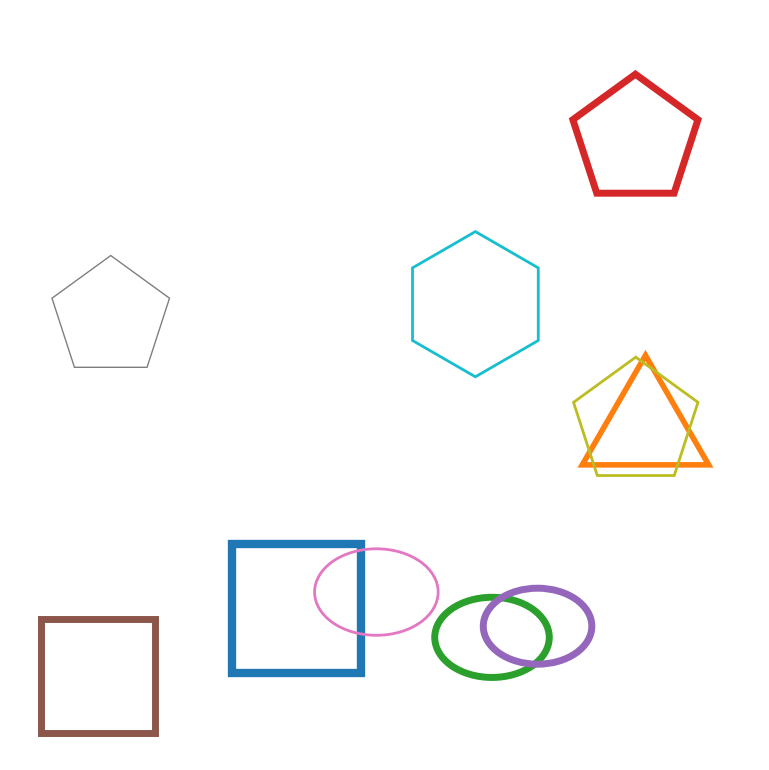[{"shape": "square", "thickness": 3, "radius": 0.42, "center": [0.385, 0.21]}, {"shape": "triangle", "thickness": 2, "radius": 0.47, "center": [0.838, 0.444]}, {"shape": "oval", "thickness": 2.5, "radius": 0.37, "center": [0.639, 0.172]}, {"shape": "pentagon", "thickness": 2.5, "radius": 0.43, "center": [0.825, 0.818]}, {"shape": "oval", "thickness": 2.5, "radius": 0.35, "center": [0.698, 0.187]}, {"shape": "square", "thickness": 2.5, "radius": 0.37, "center": [0.127, 0.122]}, {"shape": "oval", "thickness": 1, "radius": 0.4, "center": [0.489, 0.231]}, {"shape": "pentagon", "thickness": 0.5, "radius": 0.4, "center": [0.144, 0.588]}, {"shape": "pentagon", "thickness": 1, "radius": 0.42, "center": [0.826, 0.451]}, {"shape": "hexagon", "thickness": 1, "radius": 0.47, "center": [0.617, 0.605]}]